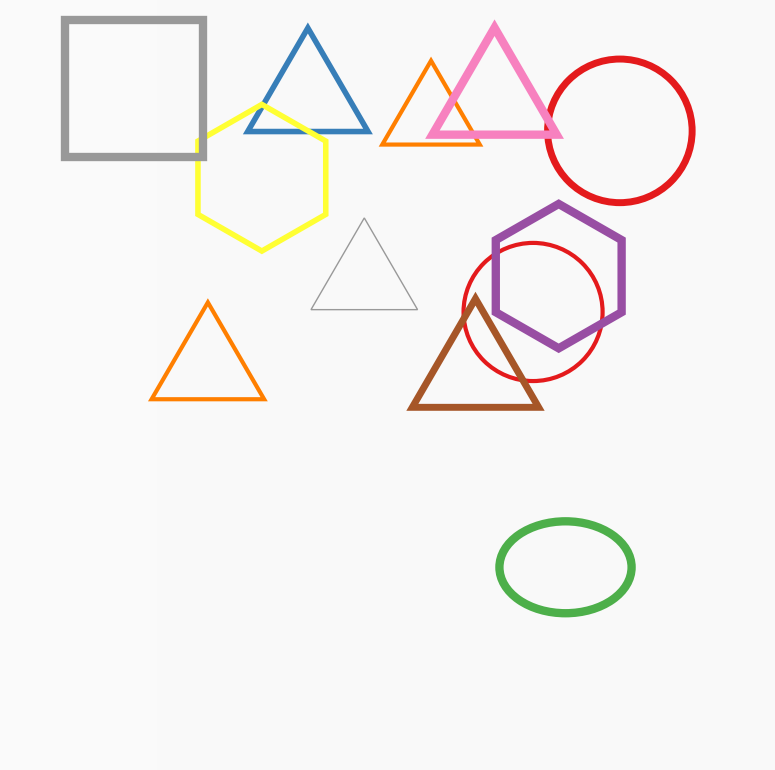[{"shape": "circle", "thickness": 2.5, "radius": 0.47, "center": [0.8, 0.83]}, {"shape": "circle", "thickness": 1.5, "radius": 0.45, "center": [0.688, 0.595]}, {"shape": "triangle", "thickness": 2, "radius": 0.45, "center": [0.397, 0.874]}, {"shape": "oval", "thickness": 3, "radius": 0.43, "center": [0.73, 0.263]}, {"shape": "hexagon", "thickness": 3, "radius": 0.47, "center": [0.721, 0.641]}, {"shape": "triangle", "thickness": 1.5, "radius": 0.42, "center": [0.268, 0.523]}, {"shape": "triangle", "thickness": 1.5, "radius": 0.36, "center": [0.556, 0.849]}, {"shape": "hexagon", "thickness": 2, "radius": 0.48, "center": [0.338, 0.769]}, {"shape": "triangle", "thickness": 2.5, "radius": 0.47, "center": [0.614, 0.518]}, {"shape": "triangle", "thickness": 3, "radius": 0.46, "center": [0.638, 0.871]}, {"shape": "triangle", "thickness": 0.5, "radius": 0.4, "center": [0.47, 0.638]}, {"shape": "square", "thickness": 3, "radius": 0.45, "center": [0.173, 0.885]}]